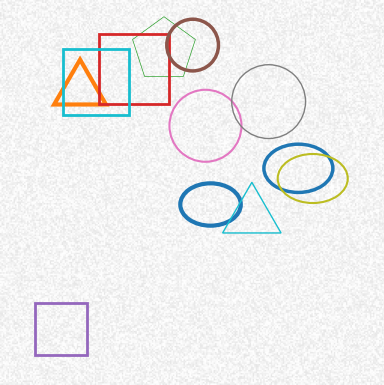[{"shape": "oval", "thickness": 2.5, "radius": 0.45, "center": [0.775, 0.563]}, {"shape": "oval", "thickness": 3, "radius": 0.39, "center": [0.547, 0.469]}, {"shape": "triangle", "thickness": 3, "radius": 0.39, "center": [0.208, 0.767]}, {"shape": "pentagon", "thickness": 0.5, "radius": 0.43, "center": [0.426, 0.871]}, {"shape": "square", "thickness": 2, "radius": 0.46, "center": [0.349, 0.822]}, {"shape": "square", "thickness": 2, "radius": 0.34, "center": [0.158, 0.145]}, {"shape": "circle", "thickness": 2.5, "radius": 0.34, "center": [0.5, 0.883]}, {"shape": "circle", "thickness": 1.5, "radius": 0.47, "center": [0.534, 0.673]}, {"shape": "circle", "thickness": 1, "radius": 0.48, "center": [0.698, 0.736]}, {"shape": "oval", "thickness": 1.5, "radius": 0.45, "center": [0.812, 0.536]}, {"shape": "square", "thickness": 2, "radius": 0.42, "center": [0.249, 0.787]}, {"shape": "triangle", "thickness": 1, "radius": 0.44, "center": [0.654, 0.439]}]